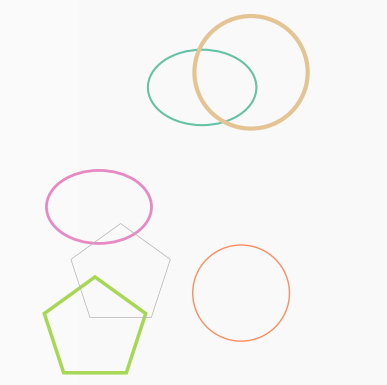[{"shape": "oval", "thickness": 1.5, "radius": 0.7, "center": [0.522, 0.773]}, {"shape": "circle", "thickness": 1, "radius": 0.62, "center": [0.622, 0.239]}, {"shape": "oval", "thickness": 2, "radius": 0.68, "center": [0.255, 0.463]}, {"shape": "pentagon", "thickness": 2.5, "radius": 0.69, "center": [0.245, 0.143]}, {"shape": "circle", "thickness": 3, "radius": 0.73, "center": [0.648, 0.812]}, {"shape": "pentagon", "thickness": 0.5, "radius": 0.67, "center": [0.311, 0.285]}]